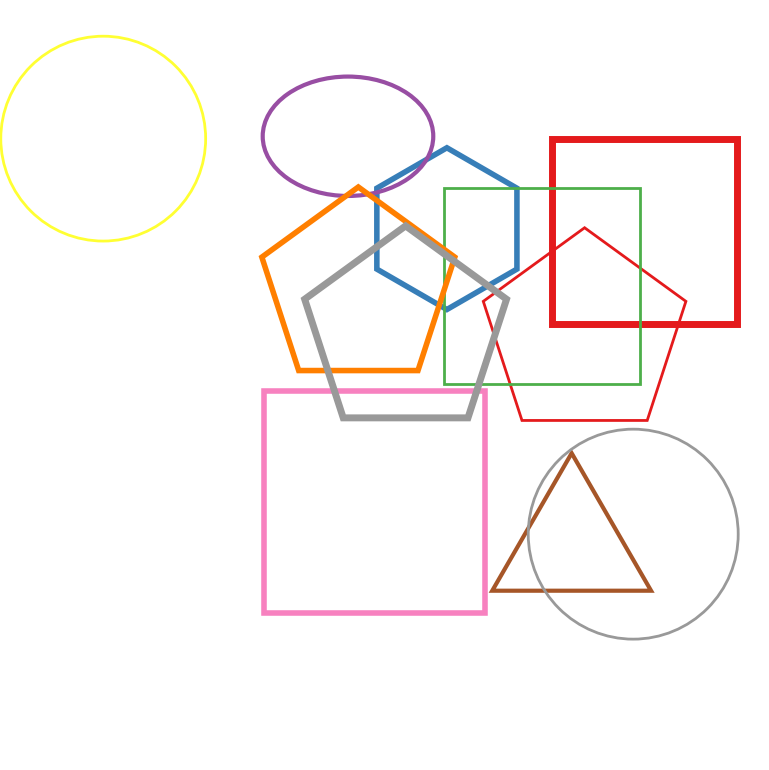[{"shape": "square", "thickness": 2.5, "radius": 0.6, "center": [0.837, 0.699]}, {"shape": "pentagon", "thickness": 1, "radius": 0.69, "center": [0.759, 0.566]}, {"shape": "hexagon", "thickness": 2, "radius": 0.53, "center": [0.58, 0.703]}, {"shape": "square", "thickness": 1, "radius": 0.64, "center": [0.704, 0.629]}, {"shape": "oval", "thickness": 1.5, "radius": 0.55, "center": [0.452, 0.823]}, {"shape": "pentagon", "thickness": 2, "radius": 0.66, "center": [0.465, 0.625]}, {"shape": "circle", "thickness": 1, "radius": 0.67, "center": [0.134, 0.82]}, {"shape": "triangle", "thickness": 1.5, "radius": 0.6, "center": [0.742, 0.292]}, {"shape": "square", "thickness": 2, "radius": 0.72, "center": [0.486, 0.348]}, {"shape": "circle", "thickness": 1, "radius": 0.68, "center": [0.822, 0.306]}, {"shape": "pentagon", "thickness": 2.5, "radius": 0.69, "center": [0.527, 0.569]}]